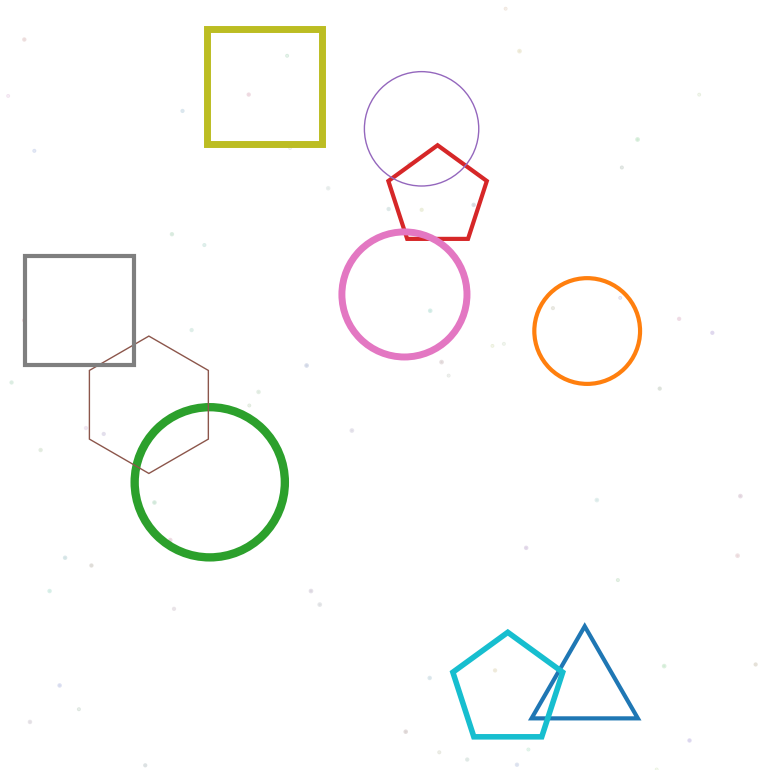[{"shape": "triangle", "thickness": 1.5, "radius": 0.4, "center": [0.759, 0.107]}, {"shape": "circle", "thickness": 1.5, "radius": 0.34, "center": [0.763, 0.57]}, {"shape": "circle", "thickness": 3, "radius": 0.49, "center": [0.272, 0.374]}, {"shape": "pentagon", "thickness": 1.5, "radius": 0.34, "center": [0.568, 0.744]}, {"shape": "circle", "thickness": 0.5, "radius": 0.37, "center": [0.548, 0.833]}, {"shape": "hexagon", "thickness": 0.5, "radius": 0.45, "center": [0.193, 0.474]}, {"shape": "circle", "thickness": 2.5, "radius": 0.41, "center": [0.525, 0.618]}, {"shape": "square", "thickness": 1.5, "radius": 0.35, "center": [0.104, 0.597]}, {"shape": "square", "thickness": 2.5, "radius": 0.37, "center": [0.343, 0.888]}, {"shape": "pentagon", "thickness": 2, "radius": 0.38, "center": [0.659, 0.104]}]